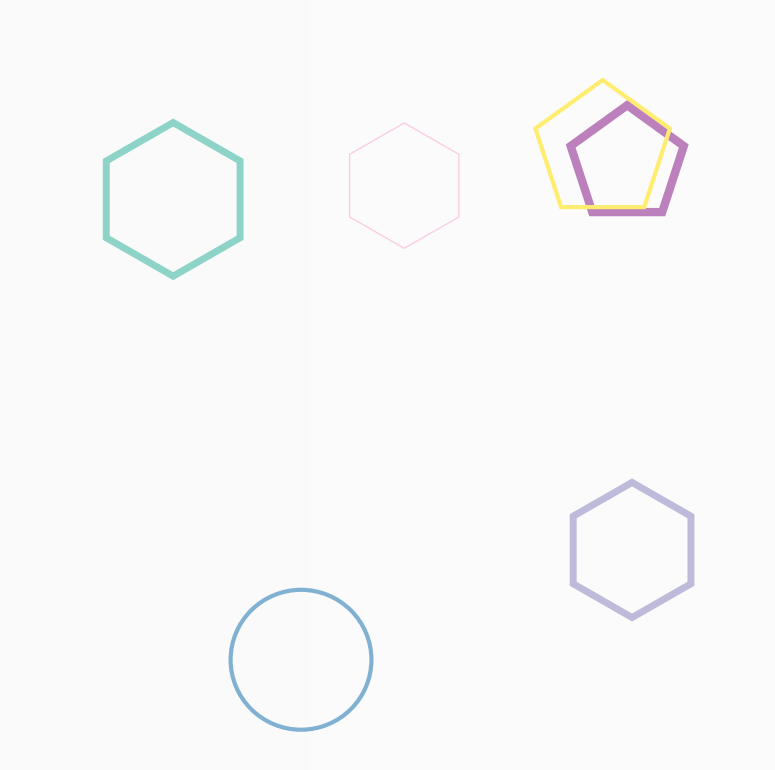[{"shape": "hexagon", "thickness": 2.5, "radius": 0.5, "center": [0.223, 0.741]}, {"shape": "hexagon", "thickness": 2.5, "radius": 0.44, "center": [0.816, 0.286]}, {"shape": "circle", "thickness": 1.5, "radius": 0.45, "center": [0.388, 0.143]}, {"shape": "hexagon", "thickness": 0.5, "radius": 0.41, "center": [0.522, 0.759]}, {"shape": "pentagon", "thickness": 3, "radius": 0.38, "center": [0.809, 0.787]}, {"shape": "pentagon", "thickness": 1.5, "radius": 0.46, "center": [0.778, 0.805]}]